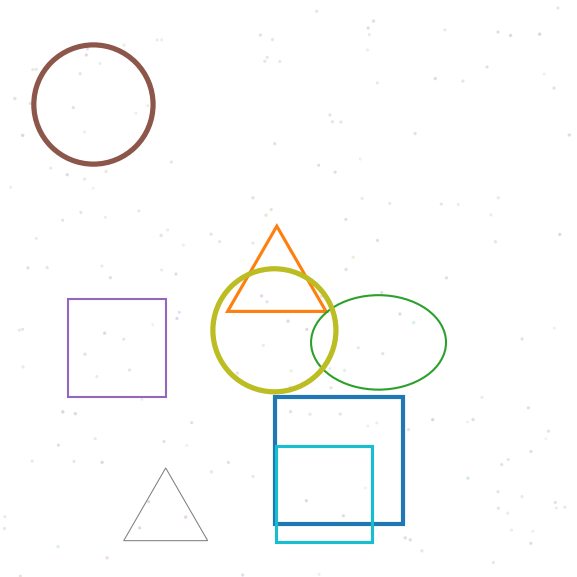[{"shape": "square", "thickness": 2, "radius": 0.55, "center": [0.588, 0.201]}, {"shape": "triangle", "thickness": 1.5, "radius": 0.49, "center": [0.479, 0.509]}, {"shape": "oval", "thickness": 1, "radius": 0.58, "center": [0.656, 0.406]}, {"shape": "square", "thickness": 1, "radius": 0.42, "center": [0.203, 0.397]}, {"shape": "circle", "thickness": 2.5, "radius": 0.52, "center": [0.162, 0.818]}, {"shape": "triangle", "thickness": 0.5, "radius": 0.42, "center": [0.287, 0.105]}, {"shape": "circle", "thickness": 2.5, "radius": 0.53, "center": [0.475, 0.427]}, {"shape": "square", "thickness": 1.5, "radius": 0.42, "center": [0.561, 0.143]}]